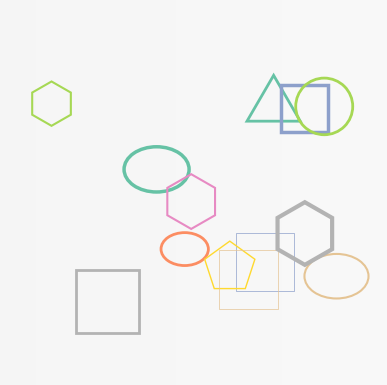[{"shape": "triangle", "thickness": 2, "radius": 0.4, "center": [0.706, 0.725]}, {"shape": "oval", "thickness": 2.5, "radius": 0.42, "center": [0.404, 0.56]}, {"shape": "oval", "thickness": 2, "radius": 0.31, "center": [0.477, 0.353]}, {"shape": "square", "thickness": 2.5, "radius": 0.3, "center": [0.786, 0.719]}, {"shape": "square", "thickness": 0.5, "radius": 0.38, "center": [0.684, 0.32]}, {"shape": "hexagon", "thickness": 1.5, "radius": 0.36, "center": [0.493, 0.476]}, {"shape": "hexagon", "thickness": 1.5, "radius": 0.29, "center": [0.133, 0.731]}, {"shape": "circle", "thickness": 2, "radius": 0.37, "center": [0.837, 0.724]}, {"shape": "pentagon", "thickness": 1, "radius": 0.34, "center": [0.593, 0.306]}, {"shape": "oval", "thickness": 1.5, "radius": 0.41, "center": [0.868, 0.283]}, {"shape": "square", "thickness": 0.5, "radius": 0.38, "center": [0.641, 0.275]}, {"shape": "square", "thickness": 2, "radius": 0.41, "center": [0.277, 0.217]}, {"shape": "hexagon", "thickness": 3, "radius": 0.41, "center": [0.787, 0.393]}]